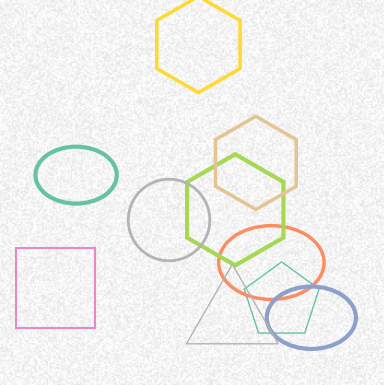[{"shape": "pentagon", "thickness": 1, "radius": 0.51, "center": [0.732, 0.218]}, {"shape": "oval", "thickness": 3, "radius": 0.53, "center": [0.198, 0.545]}, {"shape": "oval", "thickness": 2.5, "radius": 0.68, "center": [0.705, 0.318]}, {"shape": "oval", "thickness": 3, "radius": 0.58, "center": [0.809, 0.175]}, {"shape": "square", "thickness": 1.5, "radius": 0.52, "center": [0.144, 0.252]}, {"shape": "hexagon", "thickness": 3, "radius": 0.72, "center": [0.611, 0.455]}, {"shape": "hexagon", "thickness": 2.5, "radius": 0.62, "center": [0.515, 0.884]}, {"shape": "hexagon", "thickness": 2.5, "radius": 0.61, "center": [0.665, 0.577]}, {"shape": "circle", "thickness": 2, "radius": 0.53, "center": [0.439, 0.429]}, {"shape": "triangle", "thickness": 1, "radius": 0.69, "center": [0.603, 0.176]}]